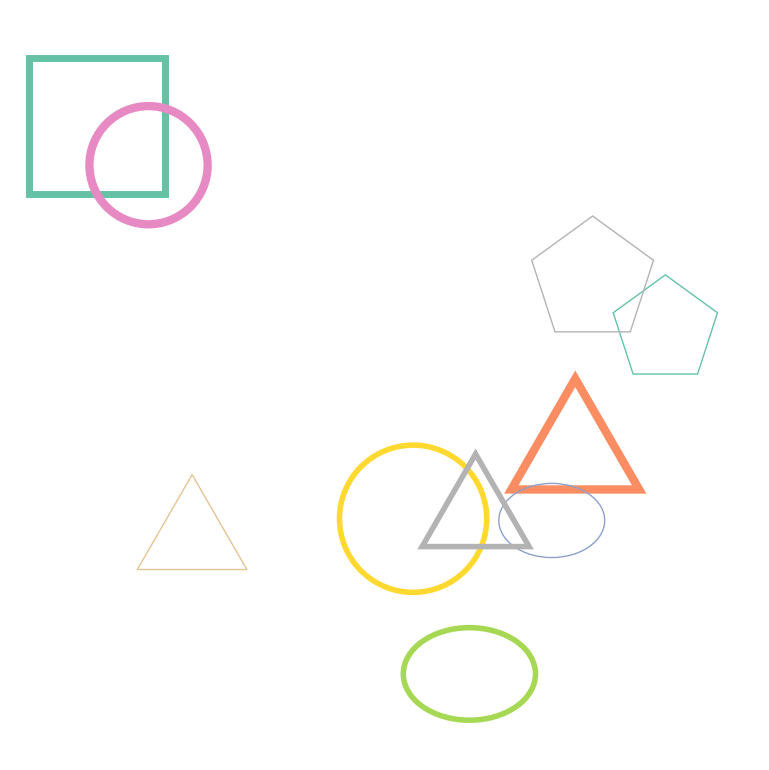[{"shape": "pentagon", "thickness": 0.5, "radius": 0.36, "center": [0.864, 0.572]}, {"shape": "square", "thickness": 2.5, "radius": 0.44, "center": [0.126, 0.836]}, {"shape": "triangle", "thickness": 3, "radius": 0.48, "center": [0.747, 0.412]}, {"shape": "oval", "thickness": 0.5, "radius": 0.34, "center": [0.717, 0.324]}, {"shape": "circle", "thickness": 3, "radius": 0.38, "center": [0.193, 0.785]}, {"shape": "oval", "thickness": 2, "radius": 0.43, "center": [0.61, 0.125]}, {"shape": "circle", "thickness": 2, "radius": 0.48, "center": [0.537, 0.326]}, {"shape": "triangle", "thickness": 0.5, "radius": 0.41, "center": [0.249, 0.301]}, {"shape": "triangle", "thickness": 2, "radius": 0.4, "center": [0.618, 0.33]}, {"shape": "pentagon", "thickness": 0.5, "radius": 0.42, "center": [0.77, 0.636]}]